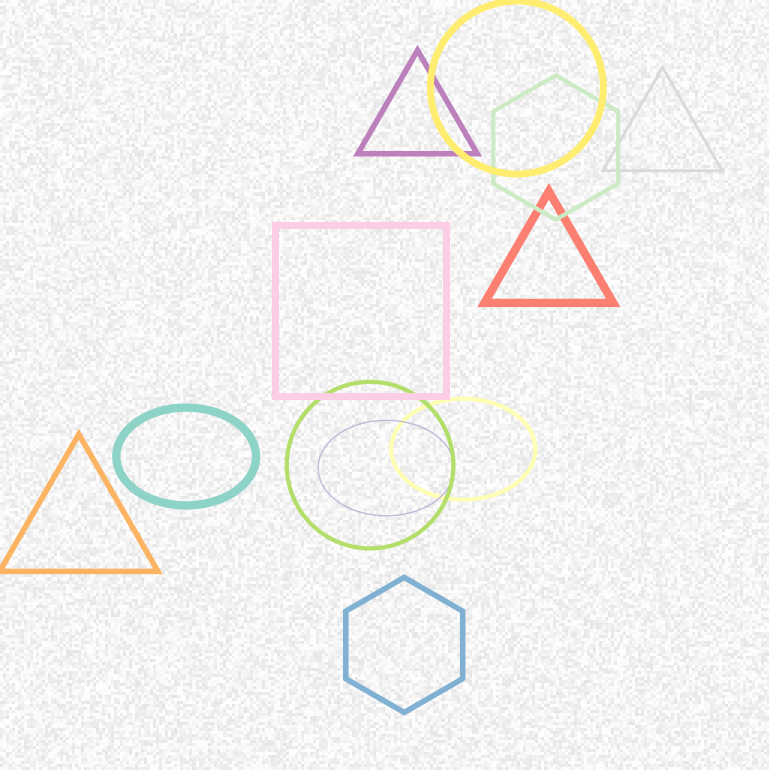[{"shape": "oval", "thickness": 3, "radius": 0.45, "center": [0.242, 0.407]}, {"shape": "oval", "thickness": 1.5, "radius": 0.47, "center": [0.602, 0.417]}, {"shape": "oval", "thickness": 0.5, "radius": 0.44, "center": [0.502, 0.392]}, {"shape": "triangle", "thickness": 3, "radius": 0.48, "center": [0.713, 0.655]}, {"shape": "hexagon", "thickness": 2, "radius": 0.44, "center": [0.525, 0.162]}, {"shape": "triangle", "thickness": 2, "radius": 0.59, "center": [0.102, 0.317]}, {"shape": "circle", "thickness": 1.5, "radius": 0.54, "center": [0.481, 0.396]}, {"shape": "square", "thickness": 2.5, "radius": 0.55, "center": [0.469, 0.597]}, {"shape": "triangle", "thickness": 1, "radius": 0.45, "center": [0.86, 0.823]}, {"shape": "triangle", "thickness": 2, "radius": 0.45, "center": [0.542, 0.845]}, {"shape": "hexagon", "thickness": 1.5, "radius": 0.47, "center": [0.722, 0.808]}, {"shape": "circle", "thickness": 2.5, "radius": 0.56, "center": [0.671, 0.886]}]